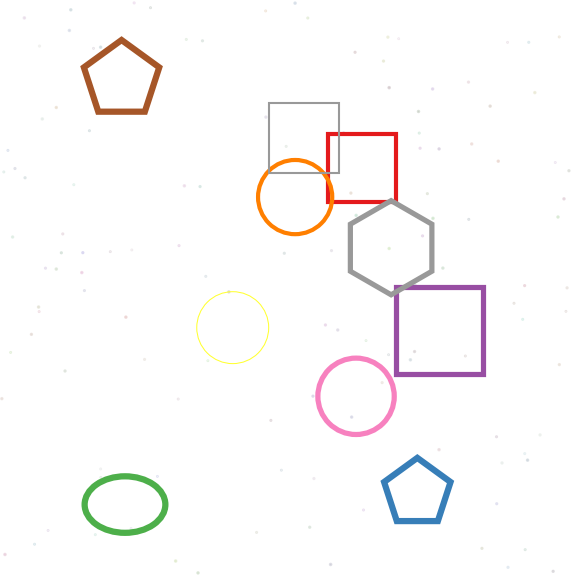[{"shape": "square", "thickness": 2, "radius": 0.29, "center": [0.627, 0.709]}, {"shape": "pentagon", "thickness": 3, "radius": 0.3, "center": [0.723, 0.146]}, {"shape": "oval", "thickness": 3, "radius": 0.35, "center": [0.216, 0.125]}, {"shape": "square", "thickness": 2.5, "radius": 0.38, "center": [0.76, 0.427]}, {"shape": "circle", "thickness": 2, "radius": 0.32, "center": [0.511, 0.658]}, {"shape": "circle", "thickness": 0.5, "radius": 0.31, "center": [0.403, 0.432]}, {"shape": "pentagon", "thickness": 3, "radius": 0.34, "center": [0.21, 0.861]}, {"shape": "circle", "thickness": 2.5, "radius": 0.33, "center": [0.617, 0.313]}, {"shape": "hexagon", "thickness": 2.5, "radius": 0.41, "center": [0.677, 0.57]}, {"shape": "square", "thickness": 1, "radius": 0.3, "center": [0.526, 0.761]}]